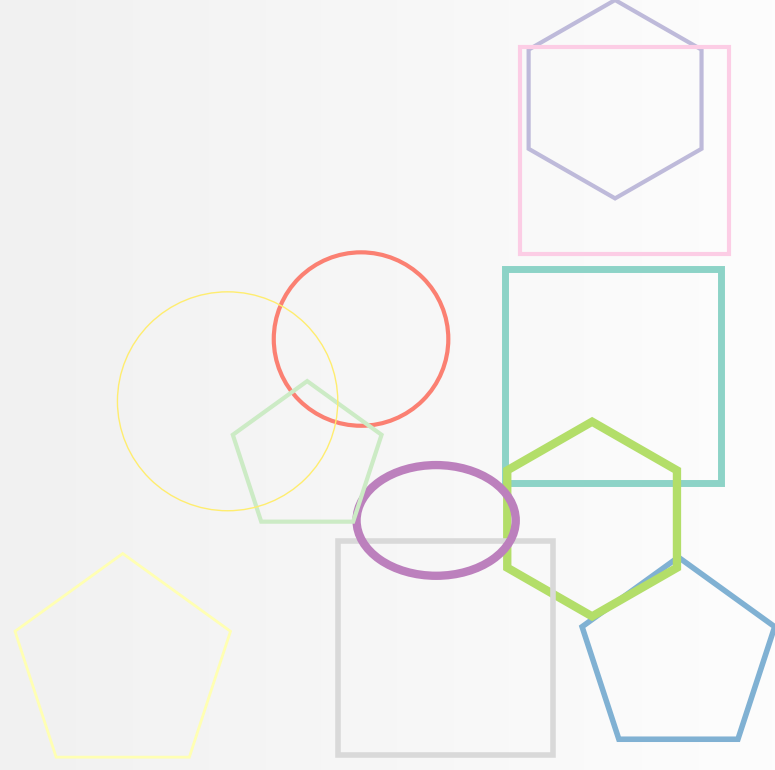[{"shape": "square", "thickness": 2.5, "radius": 0.7, "center": [0.791, 0.512]}, {"shape": "pentagon", "thickness": 1, "radius": 0.73, "center": [0.158, 0.135]}, {"shape": "hexagon", "thickness": 1.5, "radius": 0.64, "center": [0.794, 0.871]}, {"shape": "circle", "thickness": 1.5, "radius": 0.56, "center": [0.466, 0.56]}, {"shape": "pentagon", "thickness": 2, "radius": 0.65, "center": [0.875, 0.146]}, {"shape": "hexagon", "thickness": 3, "radius": 0.63, "center": [0.764, 0.326]}, {"shape": "square", "thickness": 1.5, "radius": 0.67, "center": [0.805, 0.805]}, {"shape": "square", "thickness": 2, "radius": 0.69, "center": [0.575, 0.158]}, {"shape": "oval", "thickness": 3, "radius": 0.51, "center": [0.563, 0.324]}, {"shape": "pentagon", "thickness": 1.5, "radius": 0.5, "center": [0.396, 0.404]}, {"shape": "circle", "thickness": 0.5, "radius": 0.71, "center": [0.294, 0.479]}]